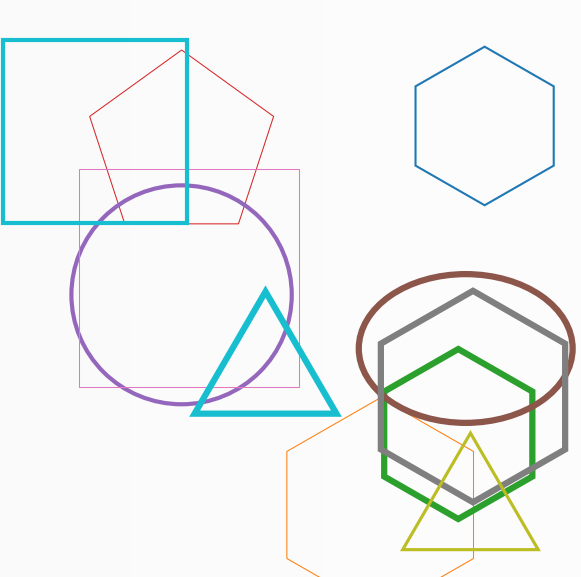[{"shape": "hexagon", "thickness": 1, "radius": 0.69, "center": [0.834, 0.781]}, {"shape": "hexagon", "thickness": 0.5, "radius": 0.93, "center": [0.654, 0.125]}, {"shape": "hexagon", "thickness": 3, "radius": 0.74, "center": [0.788, 0.248]}, {"shape": "pentagon", "thickness": 0.5, "radius": 0.83, "center": [0.312, 0.746]}, {"shape": "circle", "thickness": 2, "radius": 0.95, "center": [0.312, 0.489]}, {"shape": "oval", "thickness": 3, "radius": 0.92, "center": [0.801, 0.396]}, {"shape": "square", "thickness": 0.5, "radius": 0.94, "center": [0.325, 0.518]}, {"shape": "hexagon", "thickness": 3, "radius": 0.92, "center": [0.814, 0.312]}, {"shape": "triangle", "thickness": 1.5, "radius": 0.67, "center": [0.809, 0.115]}, {"shape": "square", "thickness": 2, "radius": 0.79, "center": [0.164, 0.772]}, {"shape": "triangle", "thickness": 3, "radius": 0.7, "center": [0.457, 0.353]}]